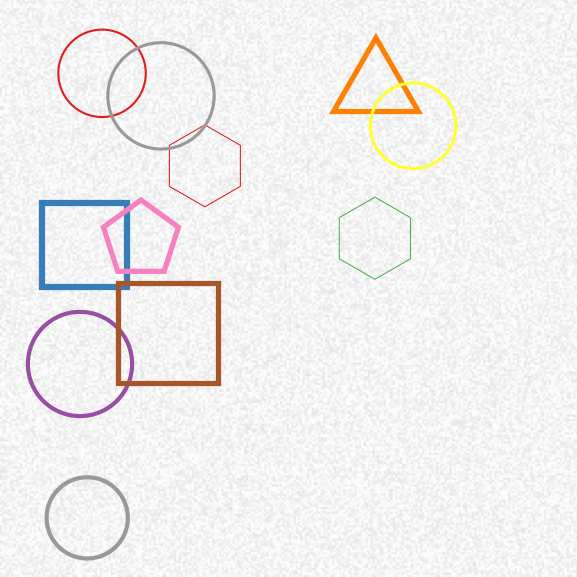[{"shape": "hexagon", "thickness": 0.5, "radius": 0.35, "center": [0.355, 0.712]}, {"shape": "circle", "thickness": 1, "radius": 0.38, "center": [0.177, 0.872]}, {"shape": "square", "thickness": 3, "radius": 0.37, "center": [0.147, 0.575]}, {"shape": "hexagon", "thickness": 0.5, "radius": 0.36, "center": [0.649, 0.587]}, {"shape": "circle", "thickness": 2, "radius": 0.45, "center": [0.139, 0.369]}, {"shape": "triangle", "thickness": 2.5, "radius": 0.42, "center": [0.651, 0.849]}, {"shape": "circle", "thickness": 1.5, "radius": 0.37, "center": [0.715, 0.781]}, {"shape": "square", "thickness": 2.5, "radius": 0.43, "center": [0.29, 0.422]}, {"shape": "pentagon", "thickness": 2.5, "radius": 0.34, "center": [0.244, 0.585]}, {"shape": "circle", "thickness": 2, "radius": 0.35, "center": [0.151, 0.102]}, {"shape": "circle", "thickness": 1.5, "radius": 0.46, "center": [0.279, 0.833]}]